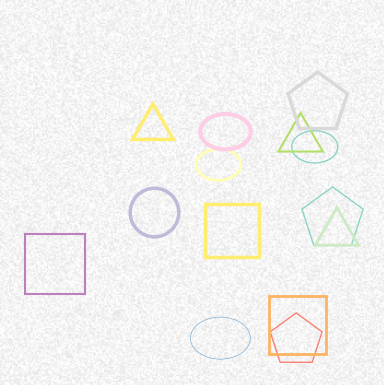[{"shape": "oval", "thickness": 1, "radius": 0.3, "center": [0.818, 0.619]}, {"shape": "pentagon", "thickness": 1, "radius": 0.42, "center": [0.864, 0.431]}, {"shape": "oval", "thickness": 2, "radius": 0.29, "center": [0.568, 0.572]}, {"shape": "circle", "thickness": 2.5, "radius": 0.32, "center": [0.401, 0.448]}, {"shape": "pentagon", "thickness": 1, "radius": 0.35, "center": [0.769, 0.116]}, {"shape": "oval", "thickness": 0.5, "radius": 0.39, "center": [0.572, 0.122]}, {"shape": "square", "thickness": 2, "radius": 0.37, "center": [0.773, 0.156]}, {"shape": "triangle", "thickness": 1.5, "radius": 0.33, "center": [0.781, 0.64]}, {"shape": "oval", "thickness": 3, "radius": 0.33, "center": [0.586, 0.658]}, {"shape": "pentagon", "thickness": 2.5, "radius": 0.41, "center": [0.825, 0.732]}, {"shape": "square", "thickness": 1.5, "radius": 0.39, "center": [0.142, 0.315]}, {"shape": "triangle", "thickness": 2, "radius": 0.33, "center": [0.875, 0.395]}, {"shape": "square", "thickness": 2.5, "radius": 0.35, "center": [0.603, 0.402]}, {"shape": "triangle", "thickness": 2.5, "radius": 0.31, "center": [0.397, 0.669]}]